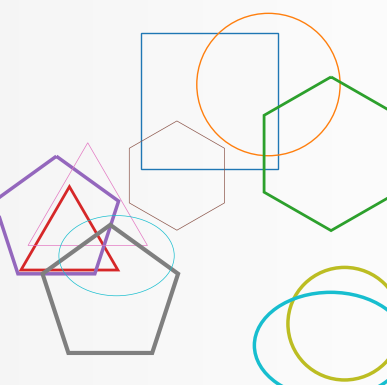[{"shape": "square", "thickness": 1, "radius": 0.88, "center": [0.54, 0.737]}, {"shape": "circle", "thickness": 1, "radius": 0.92, "center": [0.693, 0.78]}, {"shape": "hexagon", "thickness": 2, "radius": 1.0, "center": [0.854, 0.601]}, {"shape": "triangle", "thickness": 2, "radius": 0.72, "center": [0.179, 0.371]}, {"shape": "pentagon", "thickness": 2.5, "radius": 0.84, "center": [0.145, 0.425]}, {"shape": "hexagon", "thickness": 0.5, "radius": 0.71, "center": [0.457, 0.544]}, {"shape": "triangle", "thickness": 0.5, "radius": 0.89, "center": [0.226, 0.451]}, {"shape": "pentagon", "thickness": 3, "radius": 0.92, "center": [0.285, 0.232]}, {"shape": "circle", "thickness": 2.5, "radius": 0.73, "center": [0.889, 0.159]}, {"shape": "oval", "thickness": 0.5, "radius": 0.74, "center": [0.301, 0.336]}, {"shape": "oval", "thickness": 2.5, "radius": 0.98, "center": [0.853, 0.103]}]